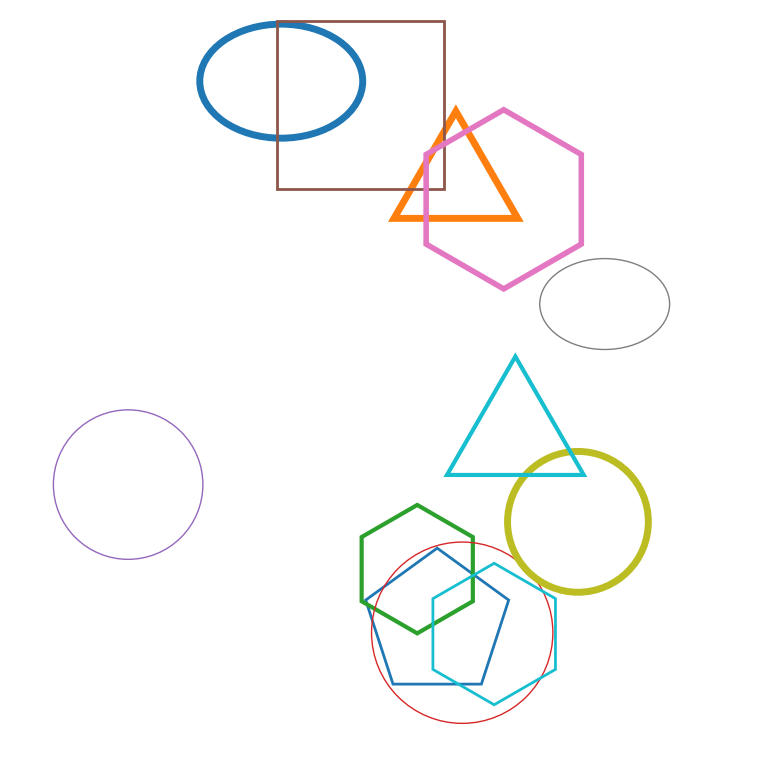[{"shape": "oval", "thickness": 2.5, "radius": 0.53, "center": [0.365, 0.895]}, {"shape": "pentagon", "thickness": 1, "radius": 0.49, "center": [0.568, 0.191]}, {"shape": "triangle", "thickness": 2.5, "radius": 0.46, "center": [0.592, 0.763]}, {"shape": "hexagon", "thickness": 1.5, "radius": 0.42, "center": [0.542, 0.261]}, {"shape": "circle", "thickness": 0.5, "radius": 0.59, "center": [0.6, 0.178]}, {"shape": "circle", "thickness": 0.5, "radius": 0.49, "center": [0.166, 0.371]}, {"shape": "square", "thickness": 1, "radius": 0.54, "center": [0.468, 0.864]}, {"shape": "hexagon", "thickness": 2, "radius": 0.58, "center": [0.654, 0.741]}, {"shape": "oval", "thickness": 0.5, "radius": 0.42, "center": [0.785, 0.605]}, {"shape": "circle", "thickness": 2.5, "radius": 0.46, "center": [0.751, 0.322]}, {"shape": "triangle", "thickness": 1.5, "radius": 0.51, "center": [0.669, 0.434]}, {"shape": "hexagon", "thickness": 1, "radius": 0.46, "center": [0.642, 0.177]}]